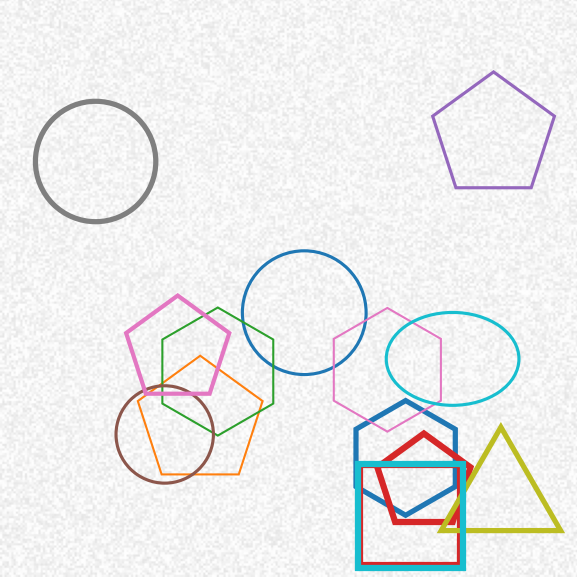[{"shape": "circle", "thickness": 1.5, "radius": 0.54, "center": [0.527, 0.458]}, {"shape": "hexagon", "thickness": 2.5, "radius": 0.5, "center": [0.702, 0.206]}, {"shape": "pentagon", "thickness": 1, "radius": 0.57, "center": [0.347, 0.27]}, {"shape": "hexagon", "thickness": 1, "radius": 0.55, "center": [0.377, 0.356]}, {"shape": "pentagon", "thickness": 3, "radius": 0.42, "center": [0.734, 0.164]}, {"shape": "square", "thickness": 2.5, "radius": 0.43, "center": [0.709, 0.108]}, {"shape": "pentagon", "thickness": 1.5, "radius": 0.55, "center": [0.855, 0.764]}, {"shape": "circle", "thickness": 1.5, "radius": 0.42, "center": [0.285, 0.247]}, {"shape": "hexagon", "thickness": 1, "radius": 0.54, "center": [0.671, 0.359]}, {"shape": "pentagon", "thickness": 2, "radius": 0.47, "center": [0.308, 0.393]}, {"shape": "circle", "thickness": 2.5, "radius": 0.52, "center": [0.166, 0.72]}, {"shape": "triangle", "thickness": 2.5, "radius": 0.6, "center": [0.867, 0.14]}, {"shape": "square", "thickness": 3, "radius": 0.45, "center": [0.711, 0.105]}, {"shape": "oval", "thickness": 1.5, "radius": 0.57, "center": [0.784, 0.378]}]